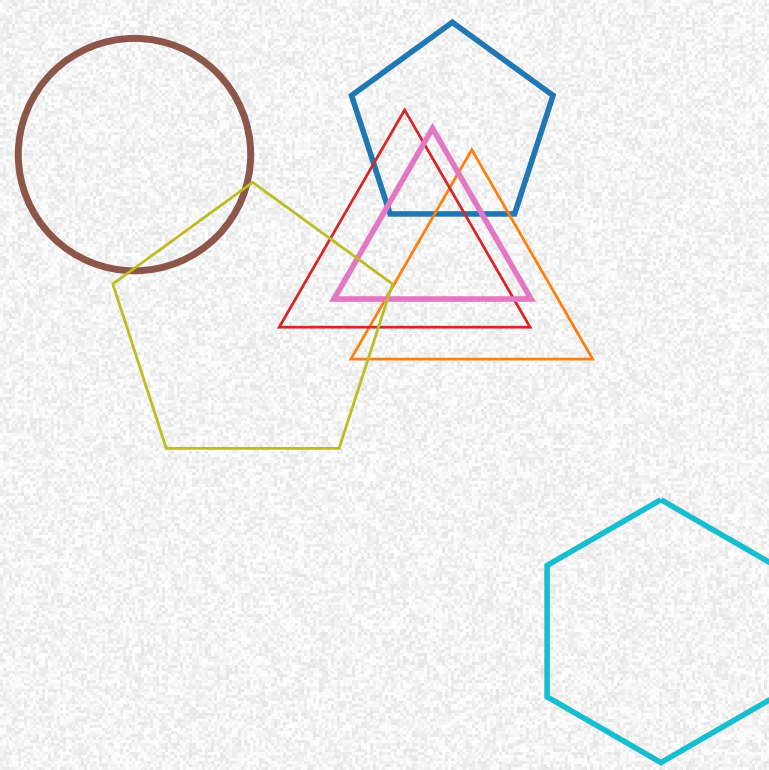[{"shape": "pentagon", "thickness": 2, "radius": 0.69, "center": [0.587, 0.833]}, {"shape": "triangle", "thickness": 1, "radius": 0.91, "center": [0.613, 0.624]}, {"shape": "triangle", "thickness": 1, "radius": 0.94, "center": [0.526, 0.669]}, {"shape": "circle", "thickness": 2.5, "radius": 0.75, "center": [0.175, 0.799]}, {"shape": "triangle", "thickness": 2, "radius": 0.74, "center": [0.562, 0.686]}, {"shape": "pentagon", "thickness": 1, "radius": 0.95, "center": [0.328, 0.572]}, {"shape": "hexagon", "thickness": 2, "radius": 0.85, "center": [0.858, 0.18]}]